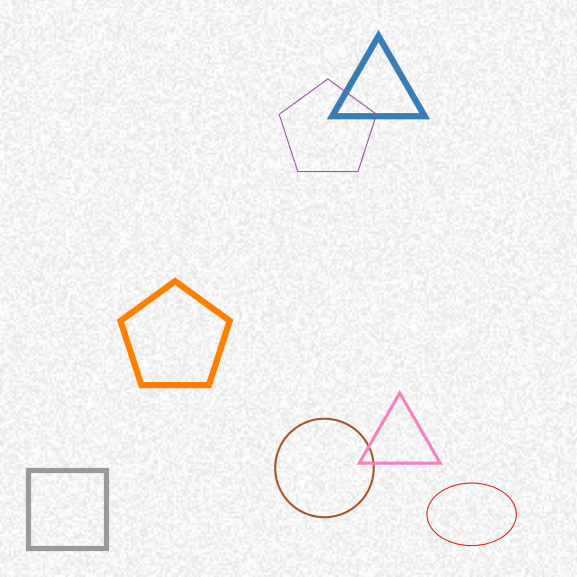[{"shape": "oval", "thickness": 0.5, "radius": 0.39, "center": [0.817, 0.109]}, {"shape": "triangle", "thickness": 3, "radius": 0.46, "center": [0.655, 0.844]}, {"shape": "pentagon", "thickness": 0.5, "radius": 0.44, "center": [0.568, 0.774]}, {"shape": "pentagon", "thickness": 3, "radius": 0.5, "center": [0.303, 0.413]}, {"shape": "circle", "thickness": 1, "radius": 0.43, "center": [0.562, 0.189]}, {"shape": "triangle", "thickness": 1.5, "radius": 0.41, "center": [0.692, 0.238]}, {"shape": "square", "thickness": 2.5, "radius": 0.34, "center": [0.116, 0.118]}]